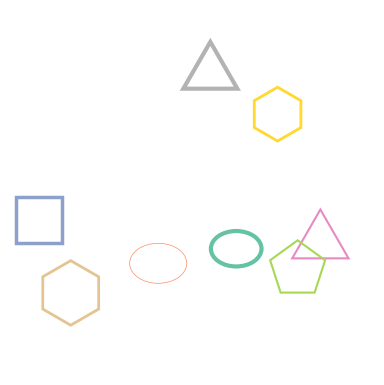[{"shape": "oval", "thickness": 3, "radius": 0.33, "center": [0.613, 0.354]}, {"shape": "oval", "thickness": 0.5, "radius": 0.37, "center": [0.411, 0.316]}, {"shape": "square", "thickness": 2.5, "radius": 0.3, "center": [0.102, 0.428]}, {"shape": "triangle", "thickness": 1.5, "radius": 0.42, "center": [0.832, 0.371]}, {"shape": "pentagon", "thickness": 1.5, "radius": 0.38, "center": [0.773, 0.301]}, {"shape": "hexagon", "thickness": 2, "radius": 0.35, "center": [0.721, 0.704]}, {"shape": "hexagon", "thickness": 2, "radius": 0.42, "center": [0.184, 0.239]}, {"shape": "triangle", "thickness": 3, "radius": 0.41, "center": [0.546, 0.81]}]